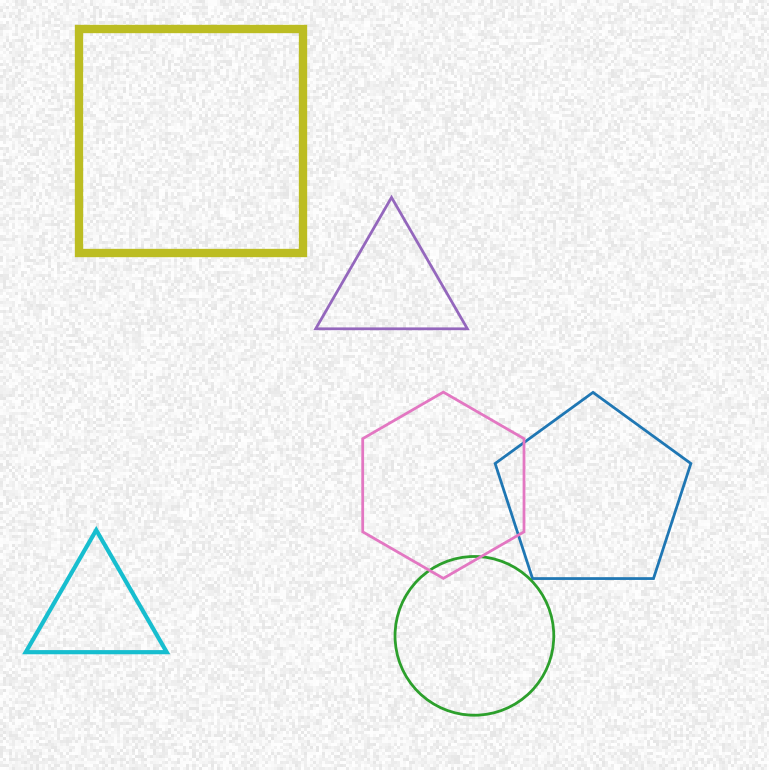[{"shape": "pentagon", "thickness": 1, "radius": 0.67, "center": [0.77, 0.357]}, {"shape": "circle", "thickness": 1, "radius": 0.52, "center": [0.616, 0.174]}, {"shape": "triangle", "thickness": 1, "radius": 0.57, "center": [0.508, 0.63]}, {"shape": "hexagon", "thickness": 1, "radius": 0.6, "center": [0.576, 0.37]}, {"shape": "square", "thickness": 3, "radius": 0.73, "center": [0.248, 0.817]}, {"shape": "triangle", "thickness": 1.5, "radius": 0.53, "center": [0.125, 0.206]}]